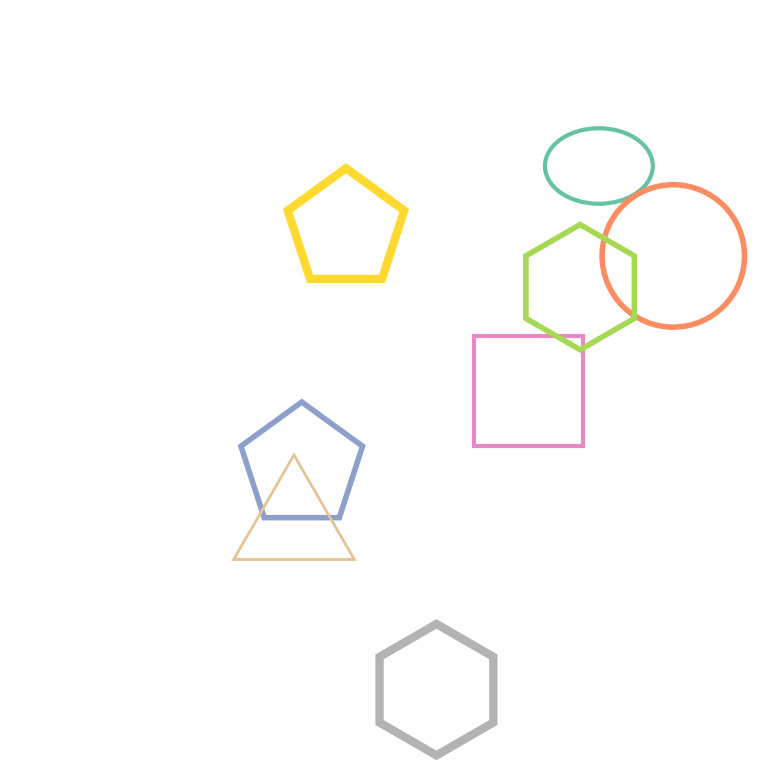[{"shape": "oval", "thickness": 1.5, "radius": 0.35, "center": [0.778, 0.784]}, {"shape": "circle", "thickness": 2, "radius": 0.46, "center": [0.874, 0.668]}, {"shape": "pentagon", "thickness": 2, "radius": 0.42, "center": [0.392, 0.395]}, {"shape": "square", "thickness": 1.5, "radius": 0.36, "center": [0.686, 0.492]}, {"shape": "hexagon", "thickness": 2, "radius": 0.41, "center": [0.753, 0.627]}, {"shape": "pentagon", "thickness": 3, "radius": 0.4, "center": [0.449, 0.702]}, {"shape": "triangle", "thickness": 1, "radius": 0.45, "center": [0.382, 0.319]}, {"shape": "hexagon", "thickness": 3, "radius": 0.43, "center": [0.567, 0.104]}]